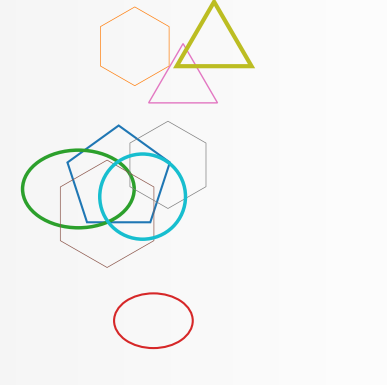[{"shape": "pentagon", "thickness": 1.5, "radius": 0.69, "center": [0.306, 0.535]}, {"shape": "hexagon", "thickness": 0.5, "radius": 0.51, "center": [0.348, 0.88]}, {"shape": "oval", "thickness": 2.5, "radius": 0.72, "center": [0.202, 0.509]}, {"shape": "oval", "thickness": 1.5, "radius": 0.51, "center": [0.396, 0.167]}, {"shape": "hexagon", "thickness": 0.5, "radius": 0.7, "center": [0.276, 0.445]}, {"shape": "triangle", "thickness": 1, "radius": 0.51, "center": [0.472, 0.784]}, {"shape": "hexagon", "thickness": 0.5, "radius": 0.57, "center": [0.433, 0.572]}, {"shape": "triangle", "thickness": 3, "radius": 0.56, "center": [0.553, 0.884]}, {"shape": "circle", "thickness": 2.5, "radius": 0.55, "center": [0.368, 0.489]}]